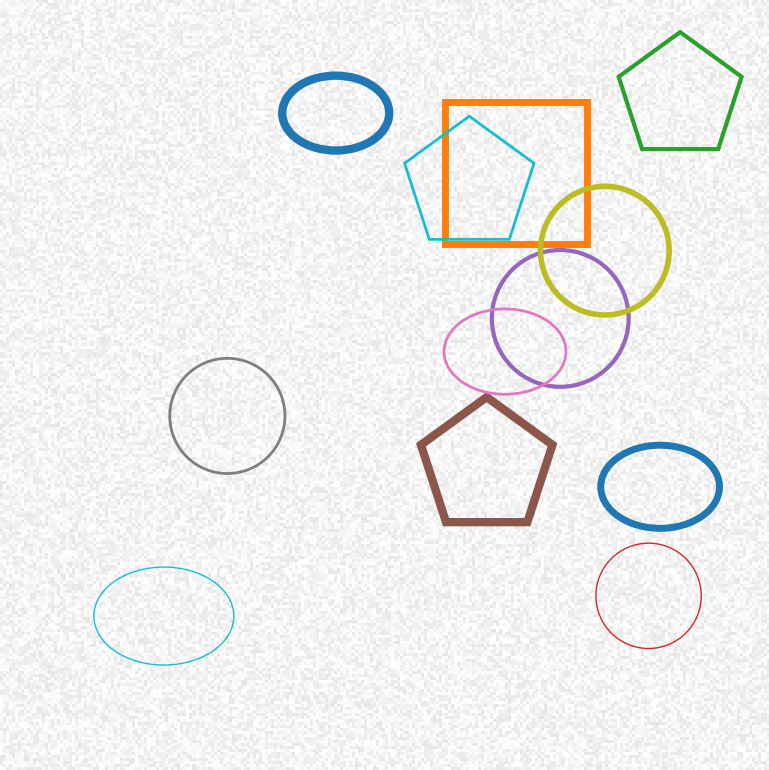[{"shape": "oval", "thickness": 3, "radius": 0.35, "center": [0.436, 0.853]}, {"shape": "oval", "thickness": 2.5, "radius": 0.39, "center": [0.857, 0.368]}, {"shape": "square", "thickness": 2.5, "radius": 0.46, "center": [0.67, 0.775]}, {"shape": "pentagon", "thickness": 1.5, "radius": 0.42, "center": [0.883, 0.874]}, {"shape": "circle", "thickness": 0.5, "radius": 0.34, "center": [0.842, 0.226]}, {"shape": "circle", "thickness": 1.5, "radius": 0.44, "center": [0.728, 0.586]}, {"shape": "pentagon", "thickness": 3, "radius": 0.45, "center": [0.632, 0.395]}, {"shape": "oval", "thickness": 1, "radius": 0.4, "center": [0.656, 0.543]}, {"shape": "circle", "thickness": 1, "radius": 0.37, "center": [0.295, 0.46]}, {"shape": "circle", "thickness": 2, "radius": 0.42, "center": [0.785, 0.674]}, {"shape": "oval", "thickness": 0.5, "radius": 0.45, "center": [0.213, 0.2]}, {"shape": "pentagon", "thickness": 1, "radius": 0.44, "center": [0.609, 0.761]}]